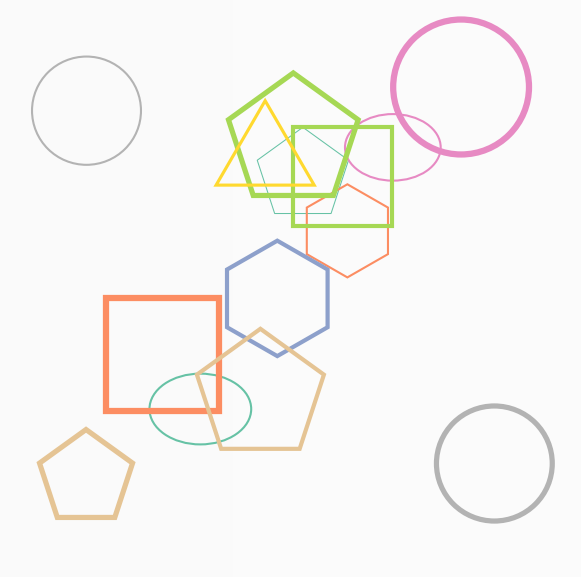[{"shape": "pentagon", "thickness": 0.5, "radius": 0.41, "center": [0.521, 0.696]}, {"shape": "oval", "thickness": 1, "radius": 0.44, "center": [0.345, 0.291]}, {"shape": "hexagon", "thickness": 1, "radius": 0.4, "center": [0.598, 0.599]}, {"shape": "square", "thickness": 3, "radius": 0.49, "center": [0.28, 0.385]}, {"shape": "hexagon", "thickness": 2, "radius": 0.5, "center": [0.477, 0.482]}, {"shape": "circle", "thickness": 3, "radius": 0.58, "center": [0.793, 0.848]}, {"shape": "oval", "thickness": 1, "radius": 0.41, "center": [0.676, 0.744]}, {"shape": "square", "thickness": 2, "radius": 0.43, "center": [0.589, 0.694]}, {"shape": "pentagon", "thickness": 2.5, "radius": 0.59, "center": [0.505, 0.756]}, {"shape": "triangle", "thickness": 1.5, "radius": 0.49, "center": [0.456, 0.727]}, {"shape": "pentagon", "thickness": 2.5, "radius": 0.42, "center": [0.148, 0.171]}, {"shape": "pentagon", "thickness": 2, "radius": 0.57, "center": [0.448, 0.315]}, {"shape": "circle", "thickness": 2.5, "radius": 0.5, "center": [0.851, 0.197]}, {"shape": "circle", "thickness": 1, "radius": 0.47, "center": [0.149, 0.807]}]